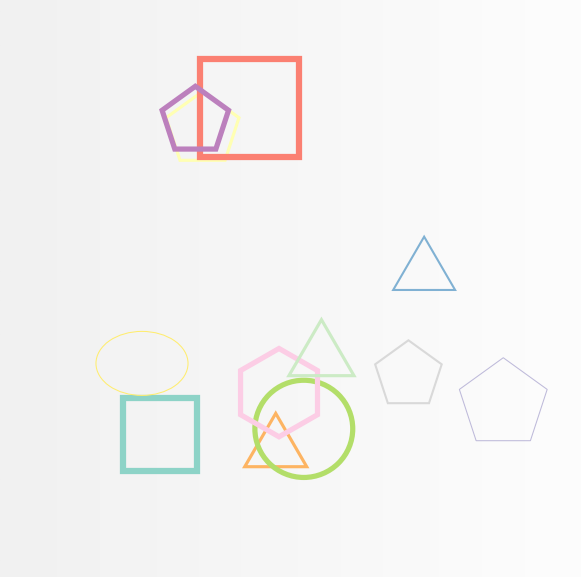[{"shape": "square", "thickness": 3, "radius": 0.32, "center": [0.276, 0.247]}, {"shape": "pentagon", "thickness": 1.5, "radius": 0.33, "center": [0.348, 0.775]}, {"shape": "pentagon", "thickness": 0.5, "radius": 0.4, "center": [0.866, 0.3]}, {"shape": "square", "thickness": 3, "radius": 0.42, "center": [0.429, 0.813]}, {"shape": "triangle", "thickness": 1, "radius": 0.31, "center": [0.73, 0.528]}, {"shape": "triangle", "thickness": 1.5, "radius": 0.31, "center": [0.474, 0.222]}, {"shape": "circle", "thickness": 2.5, "radius": 0.42, "center": [0.523, 0.257]}, {"shape": "hexagon", "thickness": 2.5, "radius": 0.38, "center": [0.48, 0.319]}, {"shape": "pentagon", "thickness": 1, "radius": 0.3, "center": [0.703, 0.35]}, {"shape": "pentagon", "thickness": 2.5, "radius": 0.3, "center": [0.336, 0.79]}, {"shape": "triangle", "thickness": 1.5, "radius": 0.32, "center": [0.553, 0.381]}, {"shape": "oval", "thickness": 0.5, "radius": 0.4, "center": [0.244, 0.37]}]